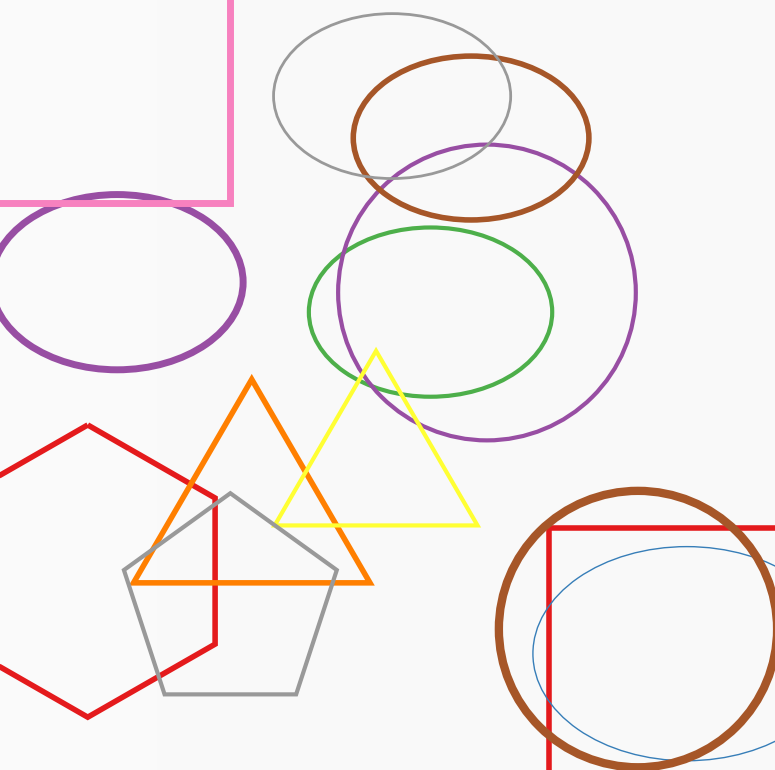[{"shape": "hexagon", "thickness": 2, "radius": 0.95, "center": [0.113, 0.258]}, {"shape": "square", "thickness": 2, "radius": 0.82, "center": [0.873, 0.149]}, {"shape": "oval", "thickness": 0.5, "radius": 0.99, "center": [0.886, 0.151]}, {"shape": "oval", "thickness": 1.5, "radius": 0.79, "center": [0.556, 0.595]}, {"shape": "circle", "thickness": 1.5, "radius": 0.96, "center": [0.628, 0.62]}, {"shape": "oval", "thickness": 2.5, "radius": 0.81, "center": [0.151, 0.634]}, {"shape": "triangle", "thickness": 2, "radius": 0.88, "center": [0.325, 0.331]}, {"shape": "triangle", "thickness": 1.5, "radius": 0.76, "center": [0.485, 0.393]}, {"shape": "circle", "thickness": 3, "radius": 0.9, "center": [0.823, 0.183]}, {"shape": "oval", "thickness": 2, "radius": 0.76, "center": [0.608, 0.821]}, {"shape": "square", "thickness": 2.5, "radius": 0.81, "center": [0.135, 0.898]}, {"shape": "oval", "thickness": 1, "radius": 0.76, "center": [0.506, 0.875]}, {"shape": "pentagon", "thickness": 1.5, "radius": 0.72, "center": [0.297, 0.215]}]